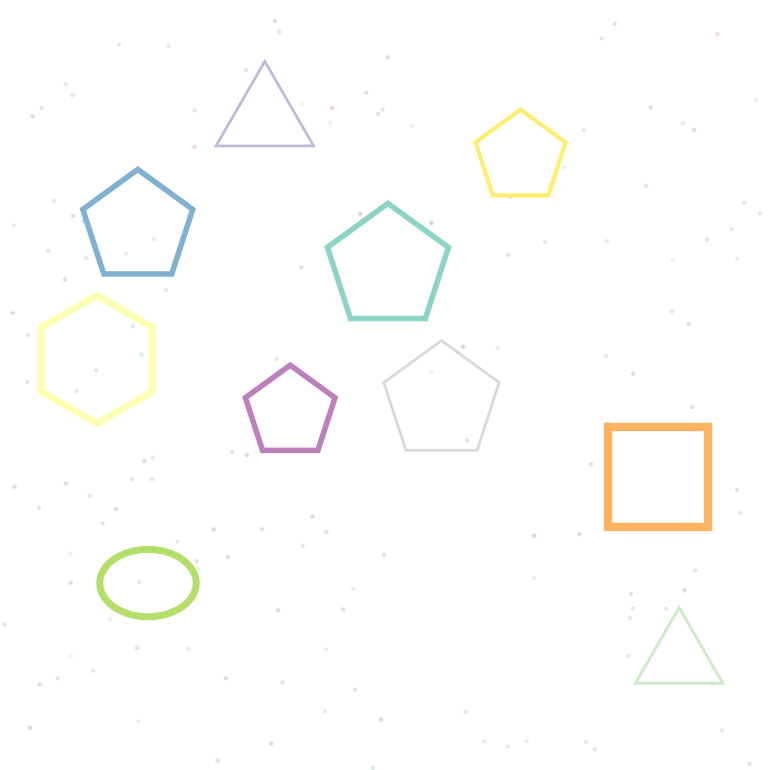[{"shape": "pentagon", "thickness": 2, "radius": 0.41, "center": [0.504, 0.653]}, {"shape": "hexagon", "thickness": 2.5, "radius": 0.42, "center": [0.126, 0.533]}, {"shape": "triangle", "thickness": 1, "radius": 0.37, "center": [0.344, 0.847]}, {"shape": "pentagon", "thickness": 2, "radius": 0.38, "center": [0.179, 0.705]}, {"shape": "square", "thickness": 3, "radius": 0.32, "center": [0.855, 0.38]}, {"shape": "oval", "thickness": 2.5, "radius": 0.31, "center": [0.192, 0.243]}, {"shape": "pentagon", "thickness": 1, "radius": 0.39, "center": [0.573, 0.479]}, {"shape": "pentagon", "thickness": 2, "radius": 0.31, "center": [0.377, 0.465]}, {"shape": "triangle", "thickness": 1, "radius": 0.33, "center": [0.882, 0.145]}, {"shape": "pentagon", "thickness": 1.5, "radius": 0.31, "center": [0.676, 0.796]}]